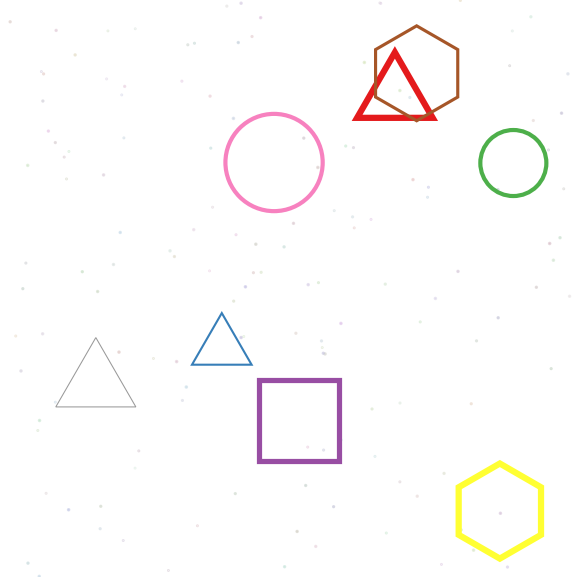[{"shape": "triangle", "thickness": 3, "radius": 0.38, "center": [0.684, 0.833]}, {"shape": "triangle", "thickness": 1, "radius": 0.3, "center": [0.384, 0.397]}, {"shape": "circle", "thickness": 2, "radius": 0.29, "center": [0.889, 0.717]}, {"shape": "square", "thickness": 2.5, "radius": 0.35, "center": [0.517, 0.271]}, {"shape": "hexagon", "thickness": 3, "radius": 0.41, "center": [0.866, 0.114]}, {"shape": "hexagon", "thickness": 1.5, "radius": 0.41, "center": [0.721, 0.872]}, {"shape": "circle", "thickness": 2, "radius": 0.42, "center": [0.475, 0.718]}, {"shape": "triangle", "thickness": 0.5, "radius": 0.4, "center": [0.166, 0.335]}]